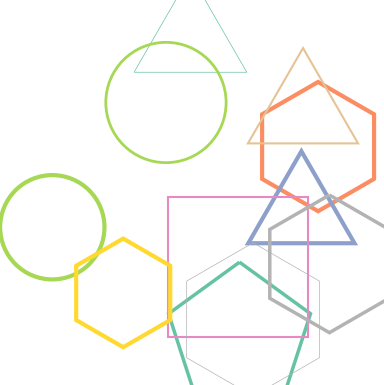[{"shape": "triangle", "thickness": 0.5, "radius": 0.85, "center": [0.495, 0.897]}, {"shape": "pentagon", "thickness": 2.5, "radius": 0.97, "center": [0.622, 0.125]}, {"shape": "hexagon", "thickness": 3, "radius": 0.84, "center": [0.826, 0.619]}, {"shape": "triangle", "thickness": 3, "radius": 0.8, "center": [0.783, 0.448]}, {"shape": "square", "thickness": 1.5, "radius": 0.91, "center": [0.618, 0.307]}, {"shape": "circle", "thickness": 2, "radius": 0.78, "center": [0.431, 0.734]}, {"shape": "circle", "thickness": 3, "radius": 0.68, "center": [0.136, 0.41]}, {"shape": "hexagon", "thickness": 3, "radius": 0.71, "center": [0.32, 0.239]}, {"shape": "triangle", "thickness": 1.5, "radius": 0.83, "center": [0.787, 0.71]}, {"shape": "hexagon", "thickness": 2.5, "radius": 0.89, "center": [0.856, 0.315]}, {"shape": "hexagon", "thickness": 0.5, "radius": 1.0, "center": [0.657, 0.17]}]